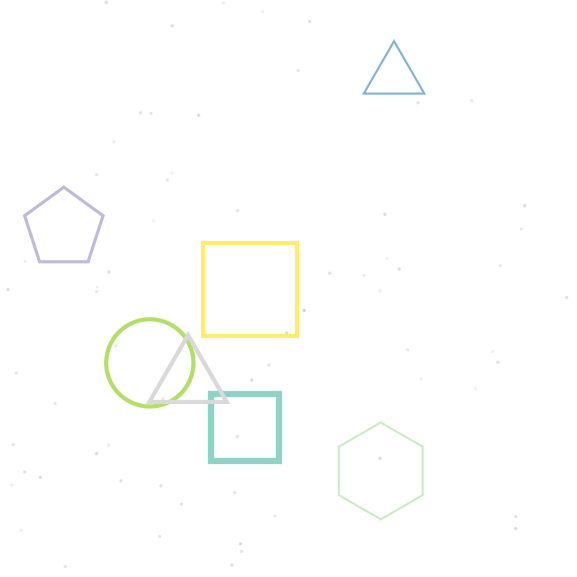[{"shape": "square", "thickness": 3, "radius": 0.29, "center": [0.424, 0.259]}, {"shape": "pentagon", "thickness": 1.5, "radius": 0.36, "center": [0.111, 0.604]}, {"shape": "triangle", "thickness": 1, "radius": 0.3, "center": [0.682, 0.867]}, {"shape": "circle", "thickness": 2, "radius": 0.38, "center": [0.259, 0.371]}, {"shape": "triangle", "thickness": 2, "radius": 0.39, "center": [0.326, 0.342]}, {"shape": "hexagon", "thickness": 1, "radius": 0.42, "center": [0.659, 0.184]}, {"shape": "square", "thickness": 2, "radius": 0.41, "center": [0.433, 0.498]}]